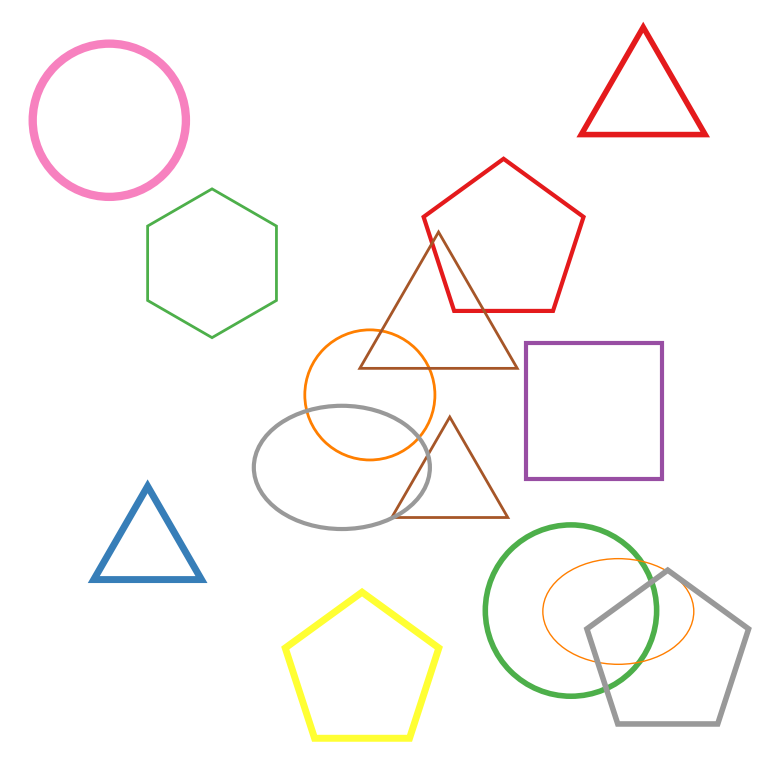[{"shape": "triangle", "thickness": 2, "radius": 0.46, "center": [0.835, 0.872]}, {"shape": "pentagon", "thickness": 1.5, "radius": 0.55, "center": [0.654, 0.685]}, {"shape": "triangle", "thickness": 2.5, "radius": 0.4, "center": [0.192, 0.288]}, {"shape": "hexagon", "thickness": 1, "radius": 0.48, "center": [0.275, 0.658]}, {"shape": "circle", "thickness": 2, "radius": 0.56, "center": [0.742, 0.207]}, {"shape": "square", "thickness": 1.5, "radius": 0.44, "center": [0.771, 0.466]}, {"shape": "circle", "thickness": 1, "radius": 0.42, "center": [0.48, 0.487]}, {"shape": "oval", "thickness": 0.5, "radius": 0.49, "center": [0.803, 0.206]}, {"shape": "pentagon", "thickness": 2.5, "radius": 0.52, "center": [0.47, 0.126]}, {"shape": "triangle", "thickness": 1, "radius": 0.59, "center": [0.57, 0.581]}, {"shape": "triangle", "thickness": 1, "radius": 0.44, "center": [0.584, 0.371]}, {"shape": "circle", "thickness": 3, "radius": 0.5, "center": [0.142, 0.844]}, {"shape": "oval", "thickness": 1.5, "radius": 0.57, "center": [0.444, 0.393]}, {"shape": "pentagon", "thickness": 2, "radius": 0.55, "center": [0.867, 0.149]}]